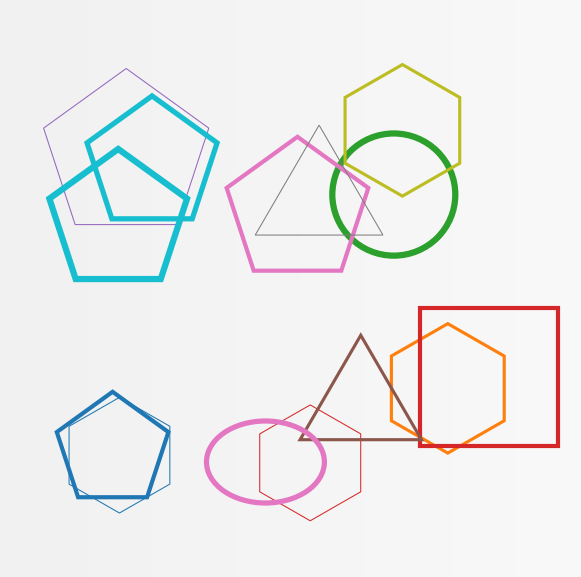[{"shape": "hexagon", "thickness": 0.5, "radius": 0.5, "center": [0.206, 0.211]}, {"shape": "pentagon", "thickness": 2, "radius": 0.5, "center": [0.194, 0.22]}, {"shape": "hexagon", "thickness": 1.5, "radius": 0.56, "center": [0.77, 0.327]}, {"shape": "circle", "thickness": 3, "radius": 0.53, "center": [0.678, 0.662]}, {"shape": "square", "thickness": 2, "radius": 0.6, "center": [0.841, 0.347]}, {"shape": "hexagon", "thickness": 0.5, "radius": 0.5, "center": [0.534, 0.198]}, {"shape": "pentagon", "thickness": 0.5, "radius": 0.75, "center": [0.217, 0.731]}, {"shape": "triangle", "thickness": 1.5, "radius": 0.6, "center": [0.621, 0.298]}, {"shape": "pentagon", "thickness": 2, "radius": 0.64, "center": [0.512, 0.634]}, {"shape": "oval", "thickness": 2.5, "radius": 0.51, "center": [0.457, 0.199]}, {"shape": "triangle", "thickness": 0.5, "radius": 0.63, "center": [0.549, 0.656]}, {"shape": "hexagon", "thickness": 1.5, "radius": 0.57, "center": [0.692, 0.773]}, {"shape": "pentagon", "thickness": 3, "radius": 0.62, "center": [0.203, 0.617]}, {"shape": "pentagon", "thickness": 2.5, "radius": 0.59, "center": [0.262, 0.715]}]